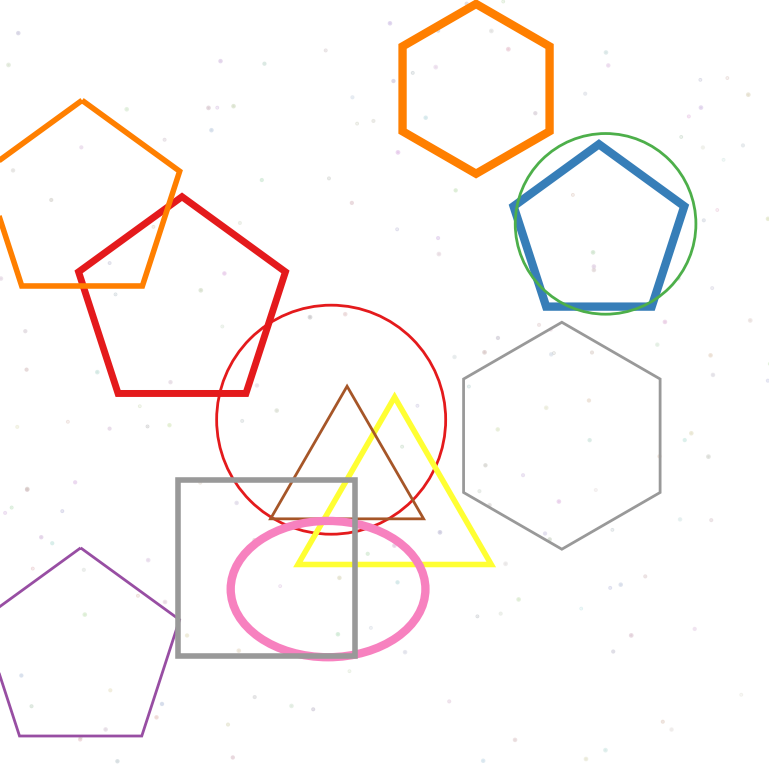[{"shape": "circle", "thickness": 1, "radius": 0.74, "center": [0.43, 0.455]}, {"shape": "pentagon", "thickness": 2.5, "radius": 0.71, "center": [0.236, 0.603]}, {"shape": "pentagon", "thickness": 3, "radius": 0.58, "center": [0.778, 0.696]}, {"shape": "circle", "thickness": 1, "radius": 0.59, "center": [0.786, 0.709]}, {"shape": "pentagon", "thickness": 1, "radius": 0.68, "center": [0.105, 0.153]}, {"shape": "hexagon", "thickness": 3, "radius": 0.55, "center": [0.618, 0.885]}, {"shape": "pentagon", "thickness": 2, "radius": 0.67, "center": [0.107, 0.736]}, {"shape": "triangle", "thickness": 2, "radius": 0.72, "center": [0.512, 0.339]}, {"shape": "triangle", "thickness": 1, "radius": 0.57, "center": [0.451, 0.384]}, {"shape": "oval", "thickness": 3, "radius": 0.63, "center": [0.426, 0.235]}, {"shape": "square", "thickness": 2, "radius": 0.57, "center": [0.346, 0.262]}, {"shape": "hexagon", "thickness": 1, "radius": 0.74, "center": [0.73, 0.434]}]